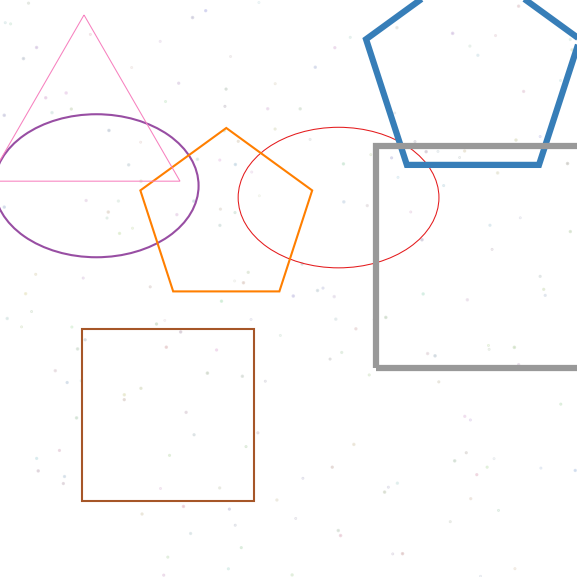[{"shape": "oval", "thickness": 0.5, "radius": 0.87, "center": [0.586, 0.657]}, {"shape": "pentagon", "thickness": 3, "radius": 0.97, "center": [0.819, 0.871]}, {"shape": "oval", "thickness": 1, "radius": 0.88, "center": [0.167, 0.677]}, {"shape": "pentagon", "thickness": 1, "radius": 0.78, "center": [0.392, 0.621]}, {"shape": "square", "thickness": 1, "radius": 0.75, "center": [0.29, 0.28]}, {"shape": "triangle", "thickness": 0.5, "radius": 0.96, "center": [0.145, 0.781]}, {"shape": "square", "thickness": 3, "radius": 0.96, "center": [0.842, 0.554]}]